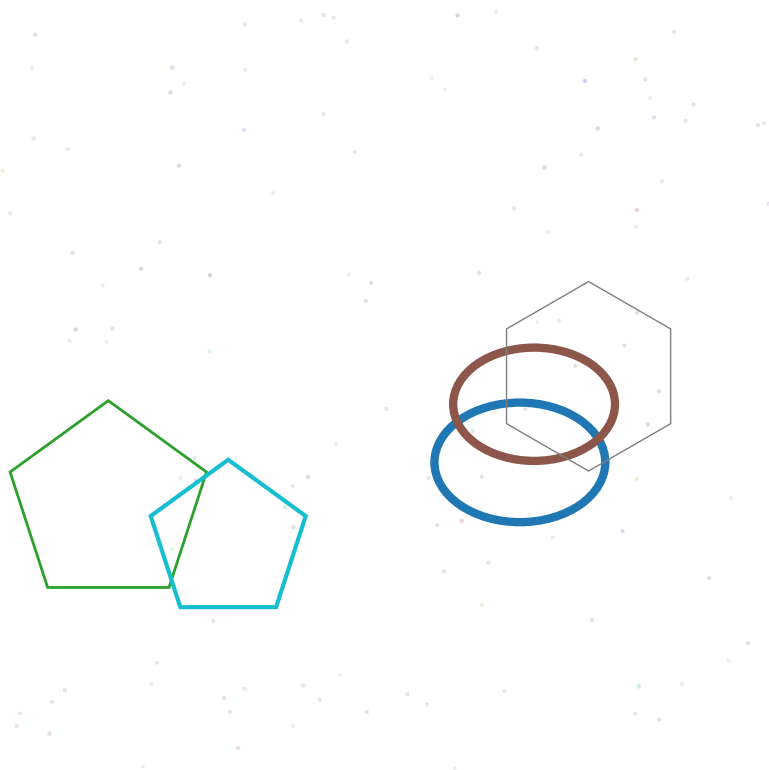[{"shape": "oval", "thickness": 3, "radius": 0.55, "center": [0.675, 0.4]}, {"shape": "pentagon", "thickness": 1, "radius": 0.67, "center": [0.141, 0.346]}, {"shape": "oval", "thickness": 3, "radius": 0.53, "center": [0.694, 0.475]}, {"shape": "hexagon", "thickness": 0.5, "radius": 0.62, "center": [0.764, 0.511]}, {"shape": "pentagon", "thickness": 1.5, "radius": 0.53, "center": [0.296, 0.297]}]